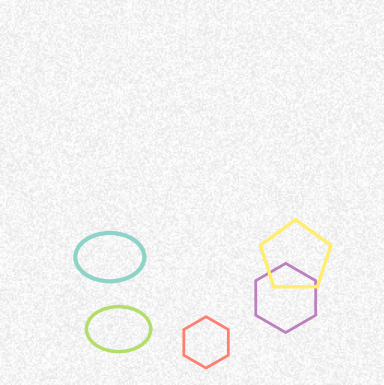[{"shape": "oval", "thickness": 3, "radius": 0.45, "center": [0.285, 0.332]}, {"shape": "hexagon", "thickness": 2, "radius": 0.33, "center": [0.535, 0.111]}, {"shape": "oval", "thickness": 2.5, "radius": 0.42, "center": [0.308, 0.145]}, {"shape": "hexagon", "thickness": 2, "radius": 0.45, "center": [0.742, 0.226]}, {"shape": "pentagon", "thickness": 2.5, "radius": 0.48, "center": [0.768, 0.333]}]